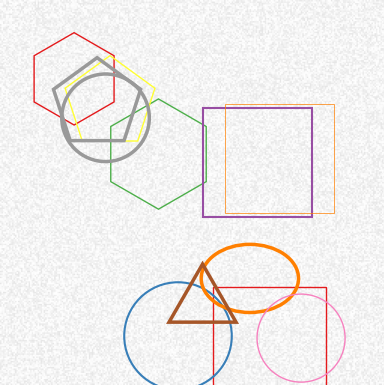[{"shape": "square", "thickness": 1, "radius": 0.74, "center": [0.7, 0.108]}, {"shape": "hexagon", "thickness": 1, "radius": 0.6, "center": [0.192, 0.795]}, {"shape": "circle", "thickness": 1.5, "radius": 0.7, "center": [0.462, 0.127]}, {"shape": "hexagon", "thickness": 1, "radius": 0.72, "center": [0.412, 0.6]}, {"shape": "square", "thickness": 1.5, "radius": 0.71, "center": [0.669, 0.577]}, {"shape": "square", "thickness": 0.5, "radius": 0.71, "center": [0.726, 0.587]}, {"shape": "oval", "thickness": 2.5, "radius": 0.63, "center": [0.649, 0.277]}, {"shape": "pentagon", "thickness": 1, "radius": 0.61, "center": [0.286, 0.733]}, {"shape": "triangle", "thickness": 2.5, "radius": 0.5, "center": [0.526, 0.213]}, {"shape": "circle", "thickness": 1, "radius": 0.57, "center": [0.782, 0.122]}, {"shape": "pentagon", "thickness": 2.5, "radius": 0.6, "center": [0.252, 0.731]}, {"shape": "circle", "thickness": 2.5, "radius": 0.57, "center": [0.274, 0.694]}]